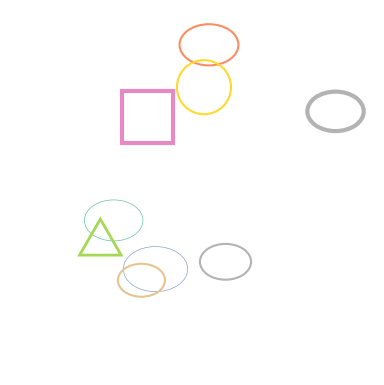[{"shape": "oval", "thickness": 0.5, "radius": 0.38, "center": [0.295, 0.427]}, {"shape": "oval", "thickness": 1.5, "radius": 0.38, "center": [0.543, 0.884]}, {"shape": "oval", "thickness": 0.5, "radius": 0.42, "center": [0.404, 0.301]}, {"shape": "square", "thickness": 3, "radius": 0.33, "center": [0.383, 0.697]}, {"shape": "triangle", "thickness": 2, "radius": 0.31, "center": [0.261, 0.369]}, {"shape": "circle", "thickness": 1.5, "radius": 0.35, "center": [0.53, 0.774]}, {"shape": "oval", "thickness": 1.5, "radius": 0.31, "center": [0.367, 0.272]}, {"shape": "oval", "thickness": 3, "radius": 0.37, "center": [0.872, 0.711]}, {"shape": "oval", "thickness": 1.5, "radius": 0.33, "center": [0.586, 0.32]}]